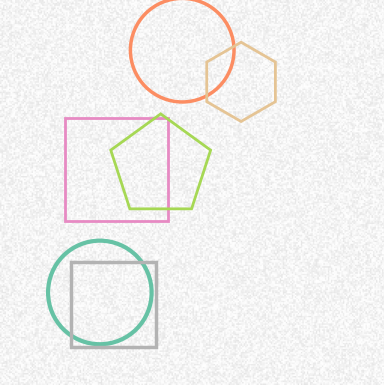[{"shape": "circle", "thickness": 3, "radius": 0.67, "center": [0.259, 0.24]}, {"shape": "circle", "thickness": 2.5, "radius": 0.67, "center": [0.473, 0.87]}, {"shape": "square", "thickness": 2, "radius": 0.67, "center": [0.302, 0.559]}, {"shape": "pentagon", "thickness": 2, "radius": 0.68, "center": [0.417, 0.568]}, {"shape": "hexagon", "thickness": 2, "radius": 0.51, "center": [0.626, 0.787]}, {"shape": "square", "thickness": 2.5, "radius": 0.56, "center": [0.295, 0.21]}]